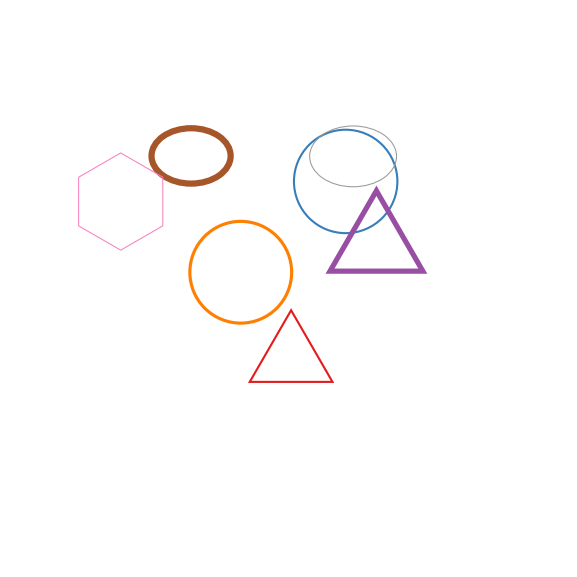[{"shape": "triangle", "thickness": 1, "radius": 0.41, "center": [0.504, 0.379]}, {"shape": "circle", "thickness": 1, "radius": 0.45, "center": [0.599, 0.685]}, {"shape": "triangle", "thickness": 2.5, "radius": 0.46, "center": [0.652, 0.576]}, {"shape": "circle", "thickness": 1.5, "radius": 0.44, "center": [0.417, 0.528]}, {"shape": "oval", "thickness": 3, "radius": 0.34, "center": [0.331, 0.729]}, {"shape": "hexagon", "thickness": 0.5, "radius": 0.42, "center": [0.209, 0.65]}, {"shape": "oval", "thickness": 0.5, "radius": 0.38, "center": [0.611, 0.728]}]